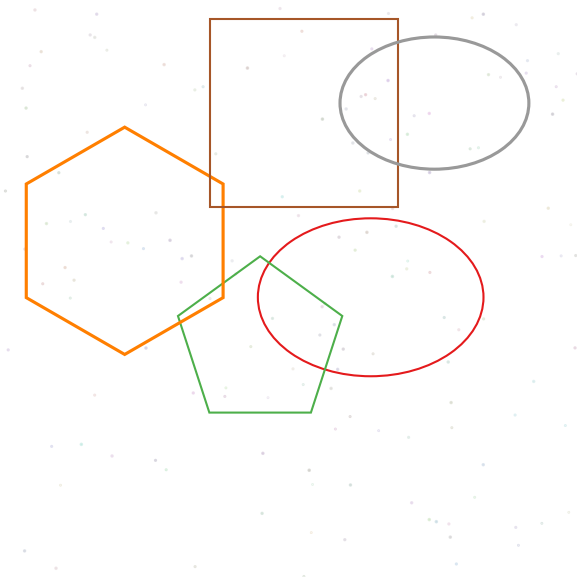[{"shape": "oval", "thickness": 1, "radius": 0.98, "center": [0.642, 0.484]}, {"shape": "pentagon", "thickness": 1, "radius": 0.75, "center": [0.45, 0.406]}, {"shape": "hexagon", "thickness": 1.5, "radius": 0.98, "center": [0.216, 0.582]}, {"shape": "square", "thickness": 1, "radius": 0.81, "center": [0.527, 0.804]}, {"shape": "oval", "thickness": 1.5, "radius": 0.82, "center": [0.752, 0.821]}]